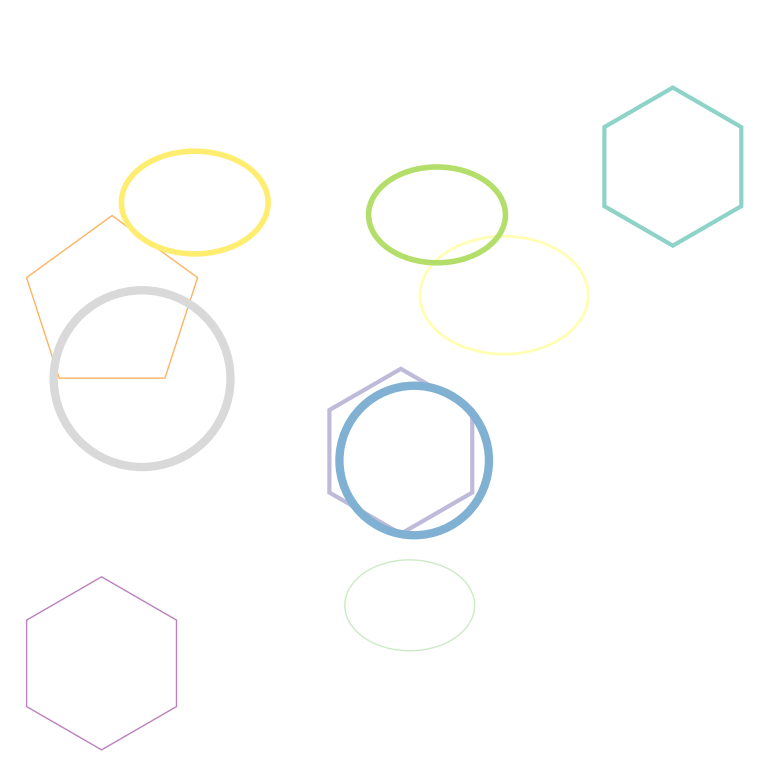[{"shape": "hexagon", "thickness": 1.5, "radius": 0.51, "center": [0.874, 0.784]}, {"shape": "oval", "thickness": 1, "radius": 0.55, "center": [0.655, 0.617]}, {"shape": "hexagon", "thickness": 1.5, "radius": 0.54, "center": [0.521, 0.414]}, {"shape": "circle", "thickness": 3, "radius": 0.49, "center": [0.538, 0.402]}, {"shape": "pentagon", "thickness": 0.5, "radius": 0.58, "center": [0.146, 0.603]}, {"shape": "oval", "thickness": 2, "radius": 0.44, "center": [0.568, 0.721]}, {"shape": "circle", "thickness": 3, "radius": 0.57, "center": [0.185, 0.508]}, {"shape": "hexagon", "thickness": 0.5, "radius": 0.56, "center": [0.132, 0.139]}, {"shape": "oval", "thickness": 0.5, "radius": 0.42, "center": [0.532, 0.214]}, {"shape": "oval", "thickness": 2, "radius": 0.48, "center": [0.253, 0.737]}]